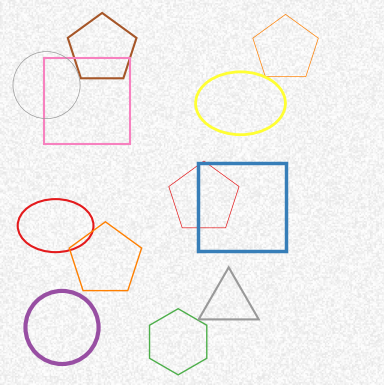[{"shape": "oval", "thickness": 1.5, "radius": 0.49, "center": [0.144, 0.414]}, {"shape": "pentagon", "thickness": 0.5, "radius": 0.48, "center": [0.53, 0.486]}, {"shape": "square", "thickness": 2.5, "radius": 0.57, "center": [0.628, 0.462]}, {"shape": "hexagon", "thickness": 1, "radius": 0.43, "center": [0.463, 0.112]}, {"shape": "circle", "thickness": 3, "radius": 0.47, "center": [0.161, 0.149]}, {"shape": "pentagon", "thickness": 1, "radius": 0.49, "center": [0.274, 0.325]}, {"shape": "pentagon", "thickness": 0.5, "radius": 0.45, "center": [0.742, 0.873]}, {"shape": "oval", "thickness": 2, "radius": 0.58, "center": [0.625, 0.732]}, {"shape": "pentagon", "thickness": 1.5, "radius": 0.47, "center": [0.265, 0.873]}, {"shape": "square", "thickness": 1.5, "radius": 0.56, "center": [0.227, 0.739]}, {"shape": "circle", "thickness": 0.5, "radius": 0.44, "center": [0.121, 0.779]}, {"shape": "triangle", "thickness": 1.5, "radius": 0.45, "center": [0.594, 0.215]}]